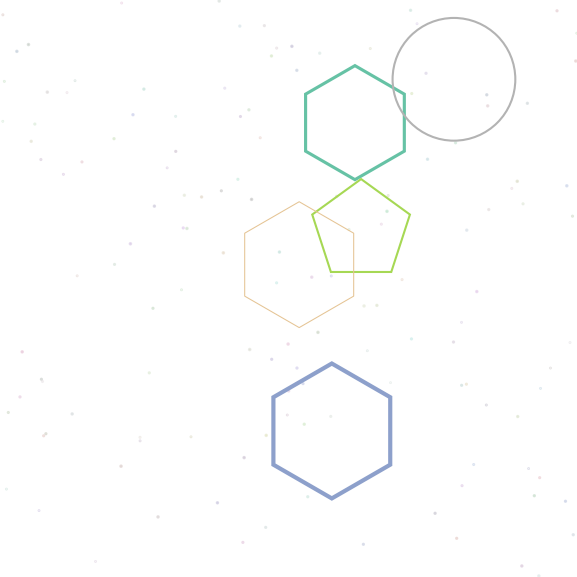[{"shape": "hexagon", "thickness": 1.5, "radius": 0.49, "center": [0.615, 0.787]}, {"shape": "hexagon", "thickness": 2, "radius": 0.58, "center": [0.575, 0.253]}, {"shape": "pentagon", "thickness": 1, "radius": 0.44, "center": [0.625, 0.6]}, {"shape": "hexagon", "thickness": 0.5, "radius": 0.54, "center": [0.518, 0.541]}, {"shape": "circle", "thickness": 1, "radius": 0.53, "center": [0.786, 0.862]}]